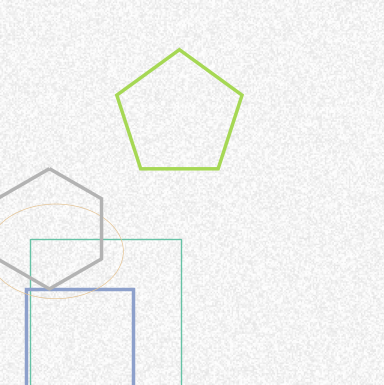[{"shape": "square", "thickness": 1, "radius": 0.98, "center": [0.275, 0.184]}, {"shape": "square", "thickness": 2.5, "radius": 0.7, "center": [0.206, 0.11]}, {"shape": "pentagon", "thickness": 2.5, "radius": 0.86, "center": [0.466, 0.7]}, {"shape": "oval", "thickness": 0.5, "radius": 0.88, "center": [0.145, 0.347]}, {"shape": "hexagon", "thickness": 2.5, "radius": 0.78, "center": [0.128, 0.406]}]